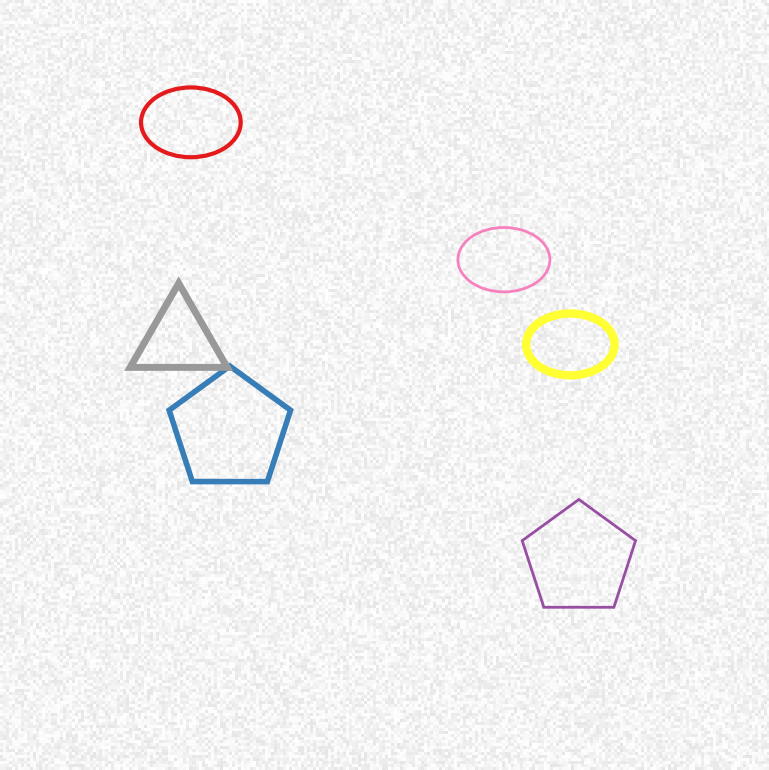[{"shape": "oval", "thickness": 1.5, "radius": 0.32, "center": [0.248, 0.841]}, {"shape": "pentagon", "thickness": 2, "radius": 0.41, "center": [0.299, 0.442]}, {"shape": "pentagon", "thickness": 1, "radius": 0.39, "center": [0.752, 0.274]}, {"shape": "oval", "thickness": 3, "radius": 0.29, "center": [0.741, 0.553]}, {"shape": "oval", "thickness": 1, "radius": 0.3, "center": [0.654, 0.663]}, {"shape": "triangle", "thickness": 2.5, "radius": 0.36, "center": [0.232, 0.559]}]